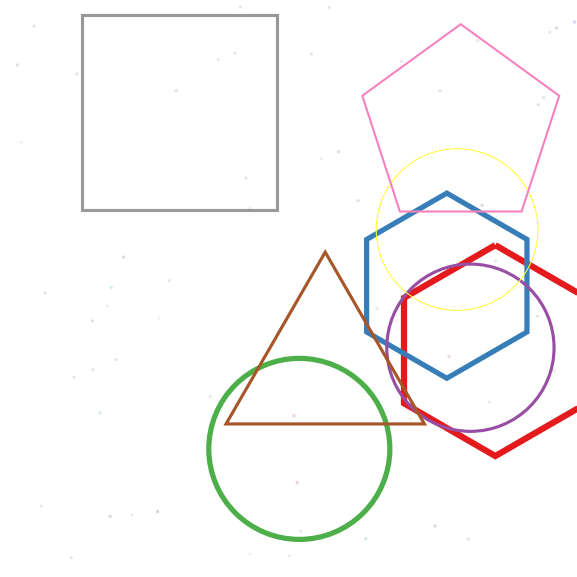[{"shape": "hexagon", "thickness": 3, "radius": 0.91, "center": [0.858, 0.392]}, {"shape": "hexagon", "thickness": 2.5, "radius": 0.8, "center": [0.774, 0.504]}, {"shape": "circle", "thickness": 2.5, "radius": 0.78, "center": [0.518, 0.222]}, {"shape": "circle", "thickness": 1.5, "radius": 0.72, "center": [0.815, 0.397]}, {"shape": "circle", "thickness": 0.5, "radius": 0.7, "center": [0.791, 0.602]}, {"shape": "triangle", "thickness": 1.5, "radius": 0.99, "center": [0.563, 0.364]}, {"shape": "pentagon", "thickness": 1, "radius": 0.9, "center": [0.798, 0.778]}, {"shape": "square", "thickness": 1.5, "radius": 0.84, "center": [0.31, 0.804]}]